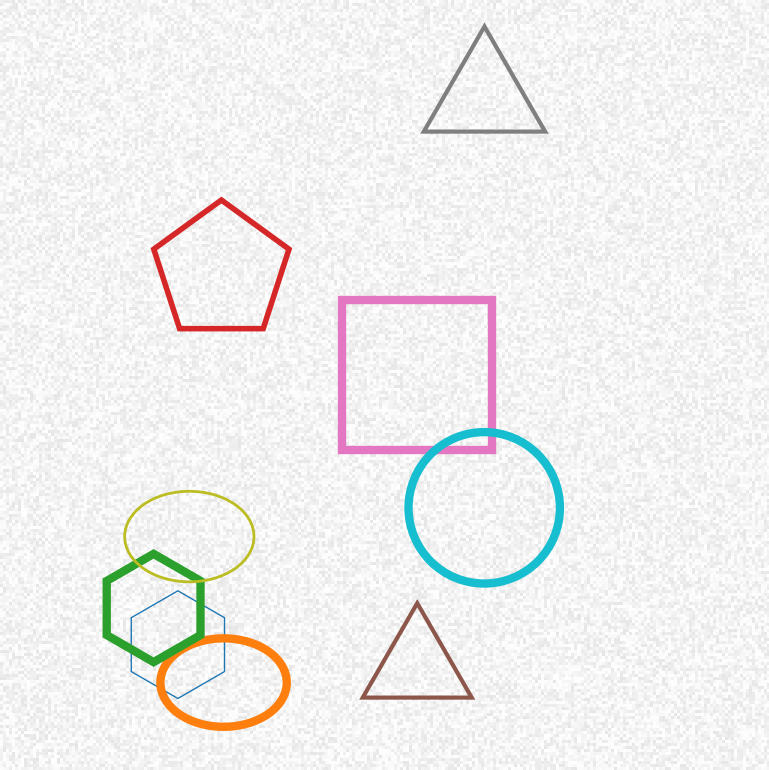[{"shape": "hexagon", "thickness": 0.5, "radius": 0.35, "center": [0.231, 0.163]}, {"shape": "oval", "thickness": 3, "radius": 0.41, "center": [0.29, 0.114]}, {"shape": "hexagon", "thickness": 3, "radius": 0.35, "center": [0.199, 0.21]}, {"shape": "pentagon", "thickness": 2, "radius": 0.46, "center": [0.288, 0.648]}, {"shape": "triangle", "thickness": 1.5, "radius": 0.41, "center": [0.542, 0.135]}, {"shape": "square", "thickness": 3, "radius": 0.49, "center": [0.542, 0.513]}, {"shape": "triangle", "thickness": 1.5, "radius": 0.45, "center": [0.629, 0.875]}, {"shape": "oval", "thickness": 1, "radius": 0.42, "center": [0.246, 0.303]}, {"shape": "circle", "thickness": 3, "radius": 0.49, "center": [0.629, 0.341]}]